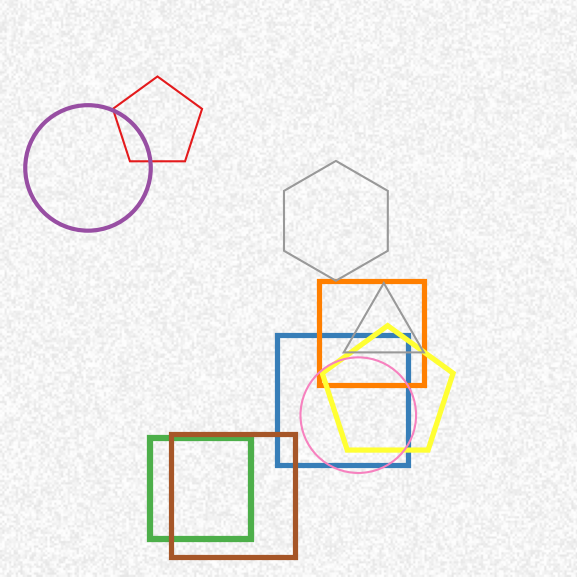[{"shape": "pentagon", "thickness": 1, "radius": 0.41, "center": [0.273, 0.786]}, {"shape": "square", "thickness": 2.5, "radius": 0.57, "center": [0.593, 0.307]}, {"shape": "square", "thickness": 3, "radius": 0.44, "center": [0.347, 0.153]}, {"shape": "circle", "thickness": 2, "radius": 0.54, "center": [0.152, 0.708]}, {"shape": "square", "thickness": 2.5, "radius": 0.45, "center": [0.643, 0.422]}, {"shape": "pentagon", "thickness": 2.5, "radius": 0.6, "center": [0.671, 0.316]}, {"shape": "square", "thickness": 2.5, "radius": 0.53, "center": [0.404, 0.142]}, {"shape": "circle", "thickness": 1, "radius": 0.5, "center": [0.62, 0.28]}, {"shape": "hexagon", "thickness": 1, "radius": 0.52, "center": [0.582, 0.617]}, {"shape": "triangle", "thickness": 1, "radius": 0.4, "center": [0.665, 0.429]}]